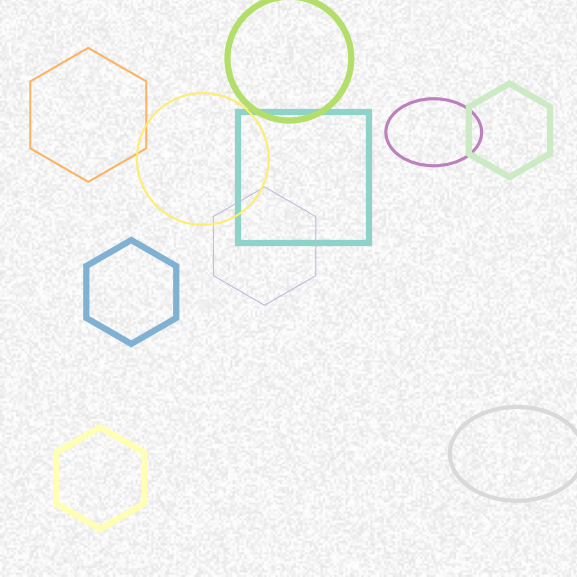[{"shape": "square", "thickness": 3, "radius": 0.57, "center": [0.525, 0.692]}, {"shape": "hexagon", "thickness": 3, "radius": 0.44, "center": [0.174, 0.171]}, {"shape": "hexagon", "thickness": 0.5, "radius": 0.51, "center": [0.458, 0.573]}, {"shape": "hexagon", "thickness": 3, "radius": 0.45, "center": [0.227, 0.494]}, {"shape": "hexagon", "thickness": 1, "radius": 0.58, "center": [0.153, 0.8]}, {"shape": "circle", "thickness": 3, "radius": 0.54, "center": [0.501, 0.898]}, {"shape": "oval", "thickness": 2, "radius": 0.58, "center": [0.895, 0.213]}, {"shape": "oval", "thickness": 1.5, "radius": 0.41, "center": [0.751, 0.77]}, {"shape": "hexagon", "thickness": 3, "radius": 0.41, "center": [0.882, 0.773]}, {"shape": "circle", "thickness": 1, "radius": 0.57, "center": [0.351, 0.724]}]